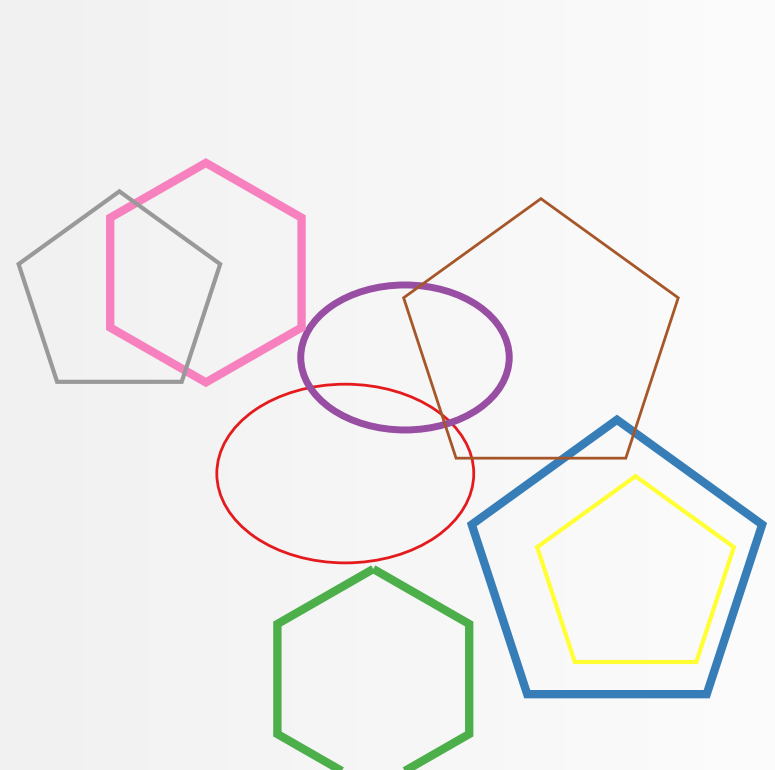[{"shape": "oval", "thickness": 1, "radius": 0.83, "center": [0.446, 0.385]}, {"shape": "pentagon", "thickness": 3, "radius": 0.99, "center": [0.796, 0.258]}, {"shape": "hexagon", "thickness": 3, "radius": 0.71, "center": [0.482, 0.118]}, {"shape": "oval", "thickness": 2.5, "radius": 0.67, "center": [0.523, 0.536]}, {"shape": "pentagon", "thickness": 1.5, "radius": 0.67, "center": [0.82, 0.248]}, {"shape": "pentagon", "thickness": 1, "radius": 0.93, "center": [0.698, 0.556]}, {"shape": "hexagon", "thickness": 3, "radius": 0.71, "center": [0.266, 0.646]}, {"shape": "pentagon", "thickness": 1.5, "radius": 0.68, "center": [0.154, 0.615]}]